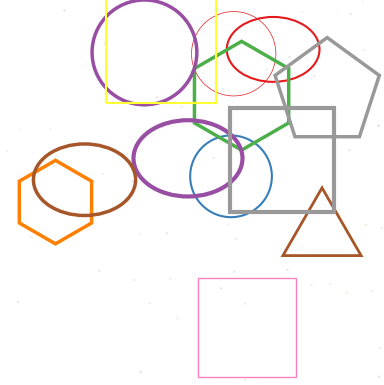[{"shape": "circle", "thickness": 0.5, "radius": 0.55, "center": [0.607, 0.86]}, {"shape": "oval", "thickness": 1.5, "radius": 0.6, "center": [0.709, 0.872]}, {"shape": "circle", "thickness": 1.5, "radius": 0.53, "center": [0.6, 0.542]}, {"shape": "hexagon", "thickness": 2.5, "radius": 0.71, "center": [0.627, 0.751]}, {"shape": "oval", "thickness": 3, "radius": 0.71, "center": [0.488, 0.589]}, {"shape": "circle", "thickness": 2.5, "radius": 0.68, "center": [0.375, 0.864]}, {"shape": "hexagon", "thickness": 2.5, "radius": 0.54, "center": [0.144, 0.475]}, {"shape": "square", "thickness": 1.5, "radius": 0.71, "center": [0.417, 0.875]}, {"shape": "oval", "thickness": 2.5, "radius": 0.66, "center": [0.22, 0.533]}, {"shape": "triangle", "thickness": 2, "radius": 0.59, "center": [0.836, 0.395]}, {"shape": "square", "thickness": 1, "radius": 0.64, "center": [0.641, 0.148]}, {"shape": "pentagon", "thickness": 2.5, "radius": 0.71, "center": [0.85, 0.76]}, {"shape": "square", "thickness": 3, "radius": 0.68, "center": [0.732, 0.584]}]